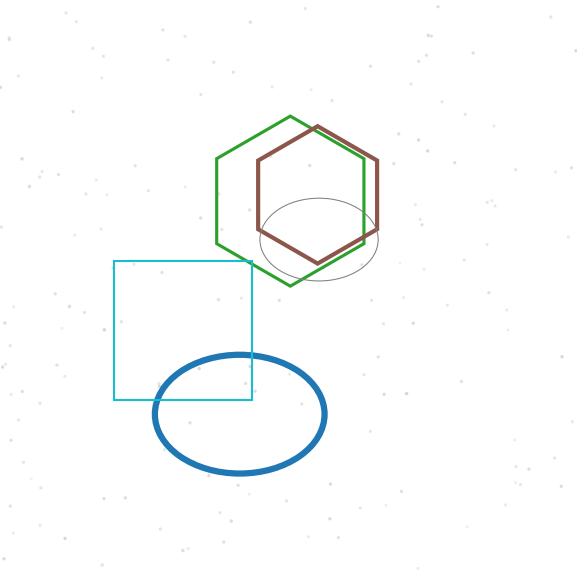[{"shape": "oval", "thickness": 3, "radius": 0.73, "center": [0.415, 0.282]}, {"shape": "hexagon", "thickness": 1.5, "radius": 0.74, "center": [0.503, 0.651]}, {"shape": "hexagon", "thickness": 2, "radius": 0.59, "center": [0.55, 0.662]}, {"shape": "oval", "thickness": 0.5, "radius": 0.51, "center": [0.552, 0.584]}, {"shape": "square", "thickness": 1, "radius": 0.6, "center": [0.317, 0.427]}]